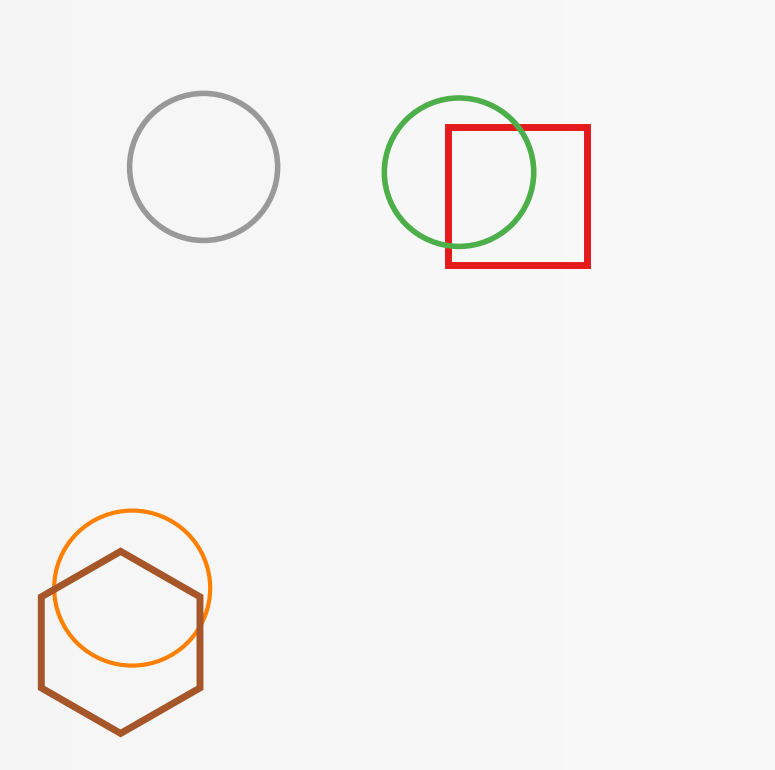[{"shape": "square", "thickness": 2.5, "radius": 0.45, "center": [0.668, 0.746]}, {"shape": "circle", "thickness": 2, "radius": 0.48, "center": [0.592, 0.776]}, {"shape": "circle", "thickness": 1.5, "radius": 0.5, "center": [0.171, 0.236]}, {"shape": "hexagon", "thickness": 2.5, "radius": 0.59, "center": [0.156, 0.166]}, {"shape": "circle", "thickness": 2, "radius": 0.48, "center": [0.263, 0.783]}]